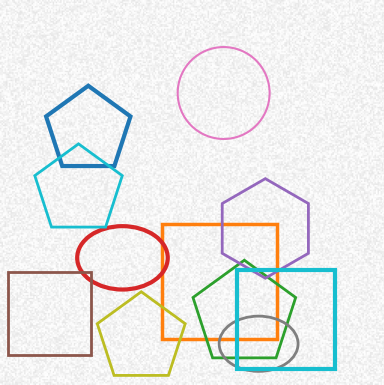[{"shape": "pentagon", "thickness": 3, "radius": 0.58, "center": [0.229, 0.662]}, {"shape": "square", "thickness": 2.5, "radius": 0.75, "center": [0.57, 0.269]}, {"shape": "pentagon", "thickness": 2, "radius": 0.7, "center": [0.635, 0.184]}, {"shape": "oval", "thickness": 3, "radius": 0.59, "center": [0.318, 0.33]}, {"shape": "hexagon", "thickness": 2, "radius": 0.65, "center": [0.689, 0.407]}, {"shape": "square", "thickness": 2, "radius": 0.54, "center": [0.128, 0.186]}, {"shape": "circle", "thickness": 1.5, "radius": 0.6, "center": [0.581, 0.758]}, {"shape": "oval", "thickness": 2, "radius": 0.51, "center": [0.672, 0.107]}, {"shape": "pentagon", "thickness": 2, "radius": 0.6, "center": [0.367, 0.122]}, {"shape": "square", "thickness": 3, "radius": 0.64, "center": [0.742, 0.171]}, {"shape": "pentagon", "thickness": 2, "radius": 0.6, "center": [0.204, 0.507]}]